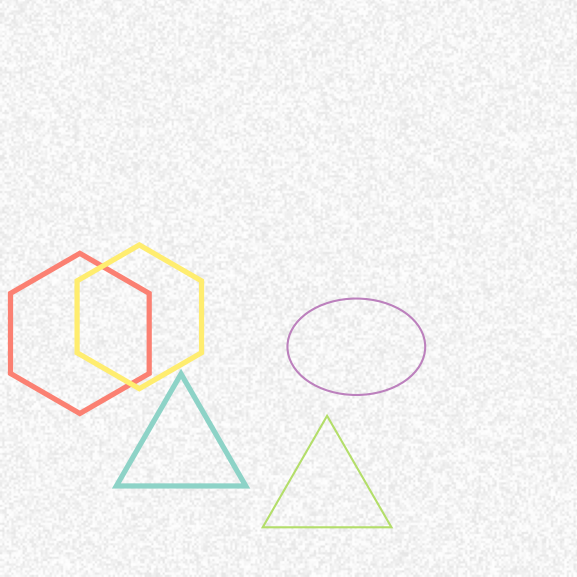[{"shape": "triangle", "thickness": 2.5, "radius": 0.65, "center": [0.314, 0.222]}, {"shape": "hexagon", "thickness": 2.5, "radius": 0.69, "center": [0.138, 0.422]}, {"shape": "triangle", "thickness": 1, "radius": 0.64, "center": [0.566, 0.15]}, {"shape": "oval", "thickness": 1, "radius": 0.6, "center": [0.617, 0.399]}, {"shape": "hexagon", "thickness": 2.5, "radius": 0.62, "center": [0.241, 0.451]}]